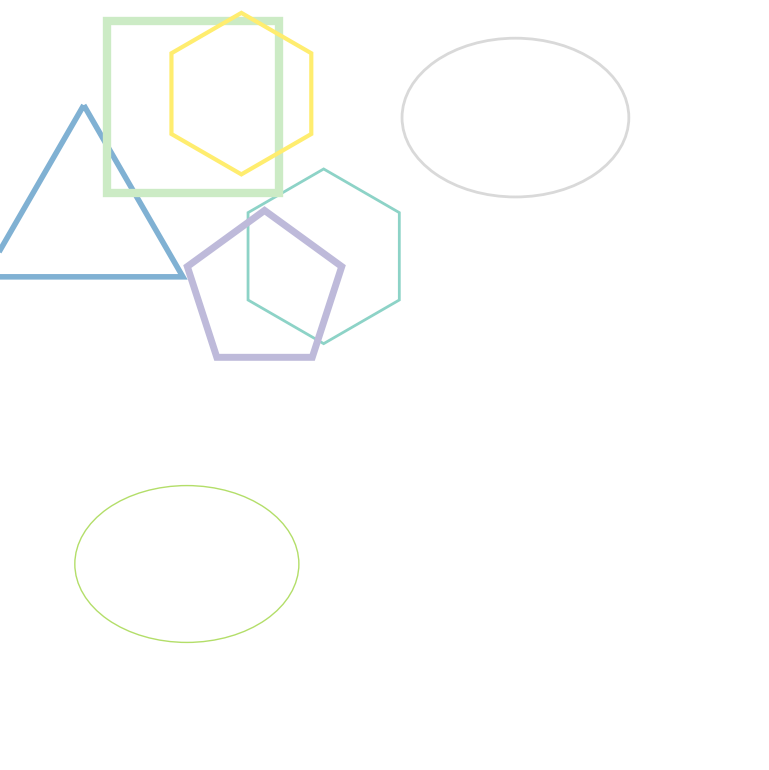[{"shape": "hexagon", "thickness": 1, "radius": 0.57, "center": [0.42, 0.667]}, {"shape": "pentagon", "thickness": 2.5, "radius": 0.53, "center": [0.344, 0.621]}, {"shape": "triangle", "thickness": 2, "radius": 0.74, "center": [0.109, 0.715]}, {"shape": "oval", "thickness": 0.5, "radius": 0.73, "center": [0.243, 0.268]}, {"shape": "oval", "thickness": 1, "radius": 0.74, "center": [0.669, 0.847]}, {"shape": "square", "thickness": 3, "radius": 0.56, "center": [0.25, 0.861]}, {"shape": "hexagon", "thickness": 1.5, "radius": 0.52, "center": [0.313, 0.878]}]